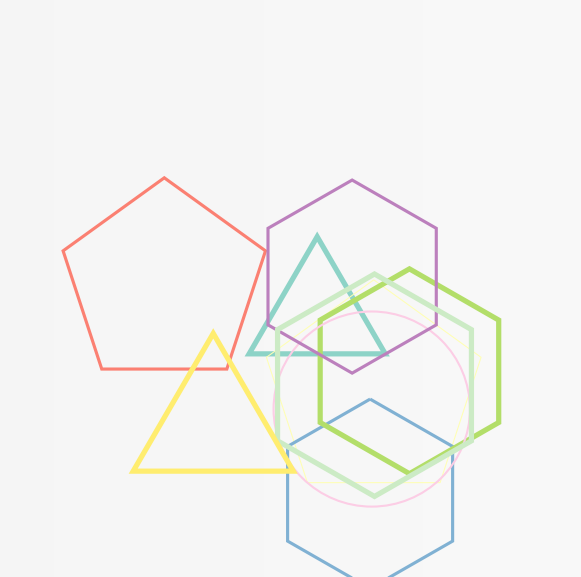[{"shape": "triangle", "thickness": 2.5, "radius": 0.68, "center": [0.546, 0.454]}, {"shape": "pentagon", "thickness": 0.5, "radius": 0.97, "center": [0.643, 0.32]}, {"shape": "pentagon", "thickness": 1.5, "radius": 0.92, "center": [0.283, 0.508]}, {"shape": "hexagon", "thickness": 1.5, "radius": 0.82, "center": [0.637, 0.144]}, {"shape": "hexagon", "thickness": 2.5, "radius": 0.89, "center": [0.704, 0.356]}, {"shape": "circle", "thickness": 1, "radius": 0.84, "center": [0.64, 0.291]}, {"shape": "hexagon", "thickness": 1.5, "radius": 0.84, "center": [0.606, 0.52]}, {"shape": "hexagon", "thickness": 2.5, "radius": 0.96, "center": [0.644, 0.332]}, {"shape": "triangle", "thickness": 2.5, "radius": 0.8, "center": [0.367, 0.263]}]